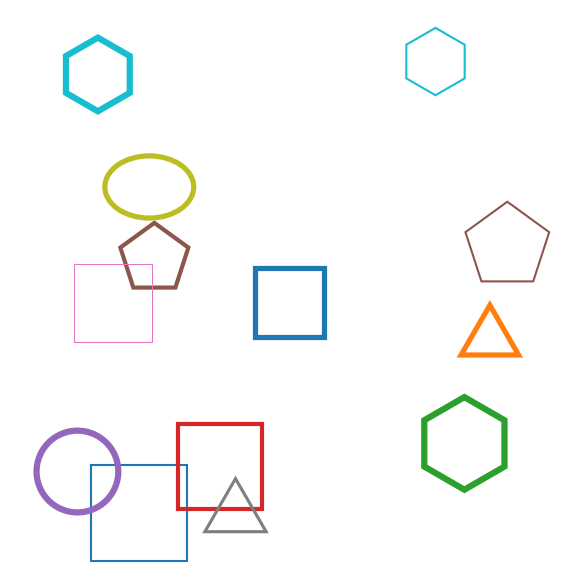[{"shape": "square", "thickness": 2.5, "radius": 0.3, "center": [0.502, 0.475]}, {"shape": "square", "thickness": 1, "radius": 0.41, "center": [0.241, 0.11]}, {"shape": "triangle", "thickness": 2.5, "radius": 0.29, "center": [0.848, 0.413]}, {"shape": "hexagon", "thickness": 3, "radius": 0.4, "center": [0.804, 0.231]}, {"shape": "square", "thickness": 2, "radius": 0.37, "center": [0.381, 0.191]}, {"shape": "circle", "thickness": 3, "radius": 0.35, "center": [0.134, 0.183]}, {"shape": "pentagon", "thickness": 2, "radius": 0.31, "center": [0.267, 0.551]}, {"shape": "pentagon", "thickness": 1, "radius": 0.38, "center": [0.878, 0.574]}, {"shape": "square", "thickness": 0.5, "radius": 0.34, "center": [0.195, 0.475]}, {"shape": "triangle", "thickness": 1.5, "radius": 0.31, "center": [0.408, 0.109]}, {"shape": "oval", "thickness": 2.5, "radius": 0.38, "center": [0.258, 0.675]}, {"shape": "hexagon", "thickness": 1, "radius": 0.29, "center": [0.754, 0.893]}, {"shape": "hexagon", "thickness": 3, "radius": 0.32, "center": [0.169, 0.87]}]